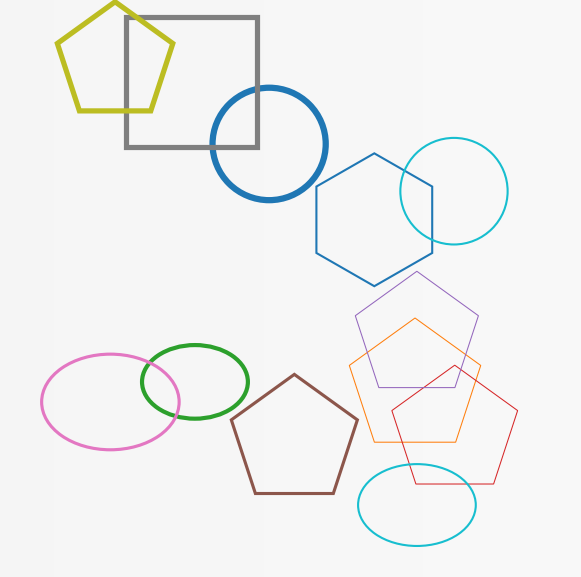[{"shape": "circle", "thickness": 3, "radius": 0.49, "center": [0.463, 0.75]}, {"shape": "hexagon", "thickness": 1, "radius": 0.58, "center": [0.644, 0.619]}, {"shape": "pentagon", "thickness": 0.5, "radius": 0.59, "center": [0.714, 0.33]}, {"shape": "oval", "thickness": 2, "radius": 0.46, "center": [0.335, 0.338]}, {"shape": "pentagon", "thickness": 0.5, "radius": 0.57, "center": [0.782, 0.253]}, {"shape": "pentagon", "thickness": 0.5, "radius": 0.56, "center": [0.717, 0.418]}, {"shape": "pentagon", "thickness": 1.5, "radius": 0.57, "center": [0.506, 0.237]}, {"shape": "oval", "thickness": 1.5, "radius": 0.59, "center": [0.19, 0.303]}, {"shape": "square", "thickness": 2.5, "radius": 0.56, "center": [0.33, 0.856]}, {"shape": "pentagon", "thickness": 2.5, "radius": 0.52, "center": [0.198, 0.892]}, {"shape": "circle", "thickness": 1, "radius": 0.46, "center": [0.781, 0.668]}, {"shape": "oval", "thickness": 1, "radius": 0.51, "center": [0.717, 0.125]}]